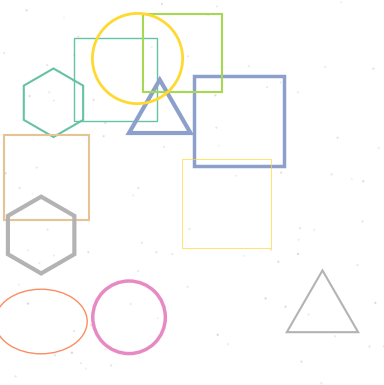[{"shape": "square", "thickness": 1, "radius": 0.54, "center": [0.3, 0.794]}, {"shape": "hexagon", "thickness": 1.5, "radius": 0.45, "center": [0.139, 0.733]}, {"shape": "oval", "thickness": 1, "radius": 0.6, "center": [0.107, 0.165]}, {"shape": "square", "thickness": 2.5, "radius": 0.58, "center": [0.62, 0.687]}, {"shape": "triangle", "thickness": 3, "radius": 0.46, "center": [0.415, 0.701]}, {"shape": "circle", "thickness": 2.5, "radius": 0.47, "center": [0.335, 0.176]}, {"shape": "square", "thickness": 1.5, "radius": 0.51, "center": [0.474, 0.862]}, {"shape": "circle", "thickness": 2, "radius": 0.59, "center": [0.357, 0.848]}, {"shape": "square", "thickness": 0.5, "radius": 0.58, "center": [0.588, 0.471]}, {"shape": "square", "thickness": 1.5, "radius": 0.55, "center": [0.12, 0.539]}, {"shape": "triangle", "thickness": 1.5, "radius": 0.53, "center": [0.838, 0.191]}, {"shape": "hexagon", "thickness": 3, "radius": 0.5, "center": [0.107, 0.389]}]